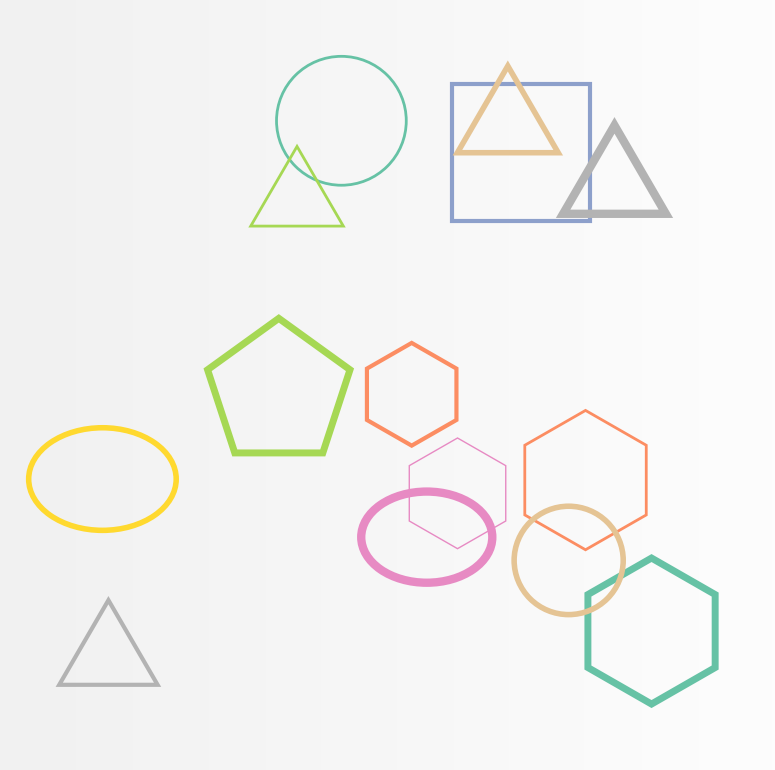[{"shape": "hexagon", "thickness": 2.5, "radius": 0.47, "center": [0.841, 0.18]}, {"shape": "circle", "thickness": 1, "radius": 0.42, "center": [0.441, 0.843]}, {"shape": "hexagon", "thickness": 1, "radius": 0.45, "center": [0.756, 0.377]}, {"shape": "hexagon", "thickness": 1.5, "radius": 0.33, "center": [0.531, 0.488]}, {"shape": "square", "thickness": 1.5, "radius": 0.44, "center": [0.672, 0.802]}, {"shape": "hexagon", "thickness": 0.5, "radius": 0.36, "center": [0.59, 0.359]}, {"shape": "oval", "thickness": 3, "radius": 0.42, "center": [0.551, 0.302]}, {"shape": "triangle", "thickness": 1, "radius": 0.34, "center": [0.383, 0.741]}, {"shape": "pentagon", "thickness": 2.5, "radius": 0.48, "center": [0.36, 0.49]}, {"shape": "oval", "thickness": 2, "radius": 0.48, "center": [0.132, 0.378]}, {"shape": "triangle", "thickness": 2, "radius": 0.38, "center": [0.655, 0.839]}, {"shape": "circle", "thickness": 2, "radius": 0.35, "center": [0.734, 0.272]}, {"shape": "triangle", "thickness": 3, "radius": 0.38, "center": [0.793, 0.761]}, {"shape": "triangle", "thickness": 1.5, "radius": 0.37, "center": [0.14, 0.147]}]